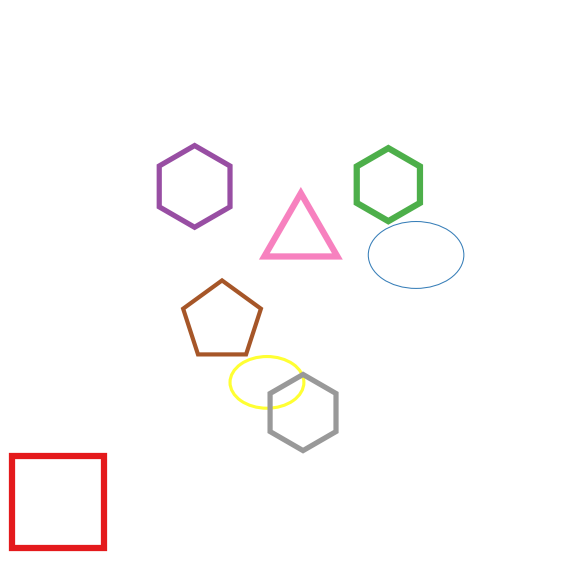[{"shape": "square", "thickness": 3, "radius": 0.4, "center": [0.1, 0.13]}, {"shape": "oval", "thickness": 0.5, "radius": 0.41, "center": [0.72, 0.558]}, {"shape": "hexagon", "thickness": 3, "radius": 0.32, "center": [0.672, 0.679]}, {"shape": "hexagon", "thickness": 2.5, "radius": 0.35, "center": [0.337, 0.676]}, {"shape": "oval", "thickness": 1.5, "radius": 0.32, "center": [0.462, 0.337]}, {"shape": "pentagon", "thickness": 2, "radius": 0.35, "center": [0.384, 0.443]}, {"shape": "triangle", "thickness": 3, "radius": 0.37, "center": [0.521, 0.592]}, {"shape": "hexagon", "thickness": 2.5, "radius": 0.33, "center": [0.525, 0.285]}]